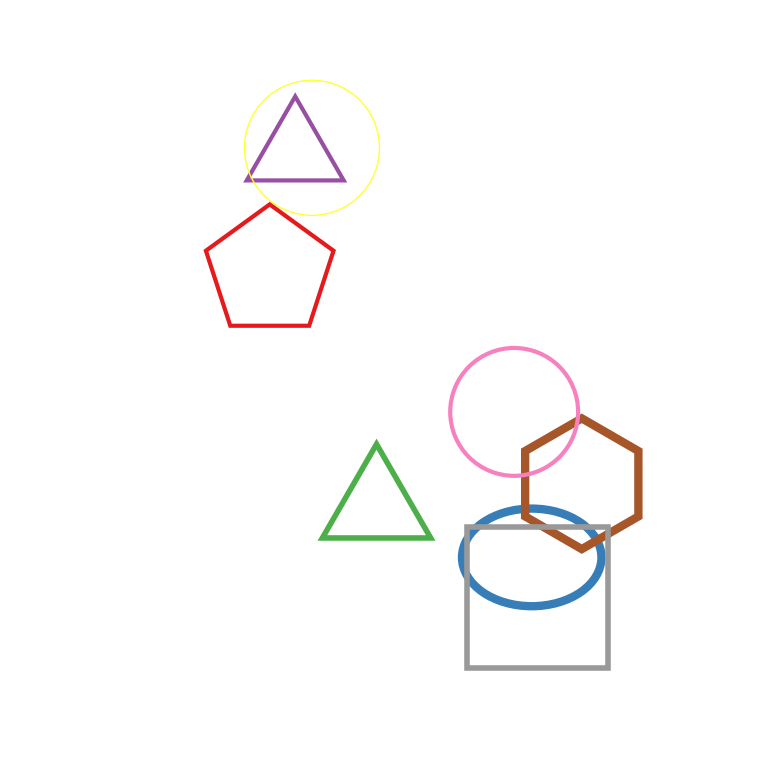[{"shape": "pentagon", "thickness": 1.5, "radius": 0.44, "center": [0.35, 0.647]}, {"shape": "oval", "thickness": 3, "radius": 0.45, "center": [0.691, 0.276]}, {"shape": "triangle", "thickness": 2, "radius": 0.41, "center": [0.489, 0.342]}, {"shape": "triangle", "thickness": 1.5, "radius": 0.36, "center": [0.383, 0.802]}, {"shape": "circle", "thickness": 0.5, "radius": 0.44, "center": [0.405, 0.808]}, {"shape": "hexagon", "thickness": 3, "radius": 0.42, "center": [0.756, 0.372]}, {"shape": "circle", "thickness": 1.5, "radius": 0.42, "center": [0.668, 0.465]}, {"shape": "square", "thickness": 2, "radius": 0.46, "center": [0.698, 0.224]}]